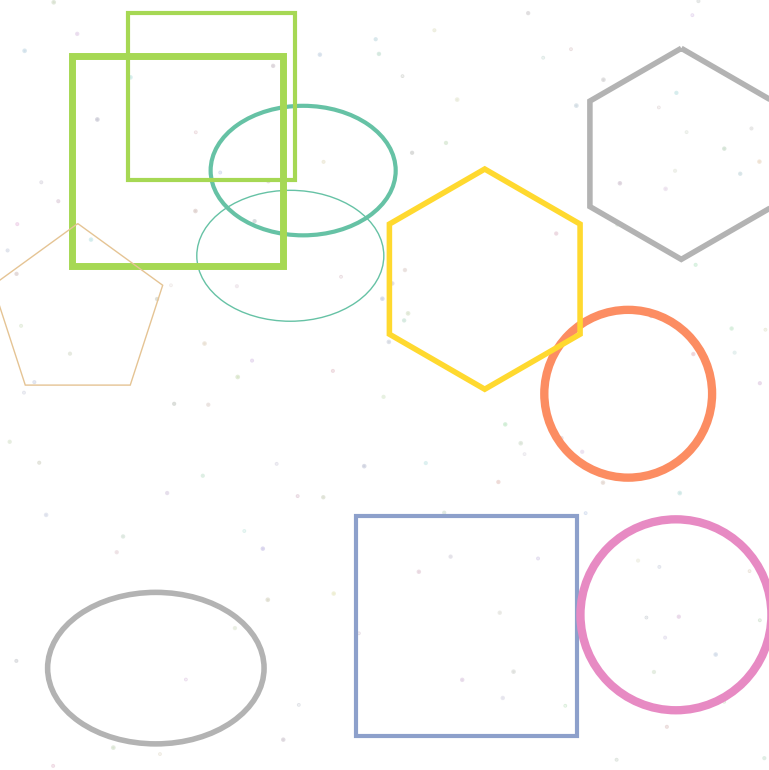[{"shape": "oval", "thickness": 0.5, "radius": 0.61, "center": [0.377, 0.668]}, {"shape": "oval", "thickness": 1.5, "radius": 0.6, "center": [0.394, 0.778]}, {"shape": "circle", "thickness": 3, "radius": 0.54, "center": [0.816, 0.489]}, {"shape": "square", "thickness": 1.5, "radius": 0.72, "center": [0.606, 0.187]}, {"shape": "circle", "thickness": 3, "radius": 0.62, "center": [0.878, 0.202]}, {"shape": "square", "thickness": 1.5, "radius": 0.54, "center": [0.274, 0.874]}, {"shape": "square", "thickness": 2.5, "radius": 0.68, "center": [0.23, 0.791]}, {"shape": "hexagon", "thickness": 2, "radius": 0.71, "center": [0.63, 0.637]}, {"shape": "pentagon", "thickness": 0.5, "radius": 0.58, "center": [0.101, 0.594]}, {"shape": "hexagon", "thickness": 2, "radius": 0.69, "center": [0.885, 0.8]}, {"shape": "oval", "thickness": 2, "radius": 0.7, "center": [0.202, 0.132]}]